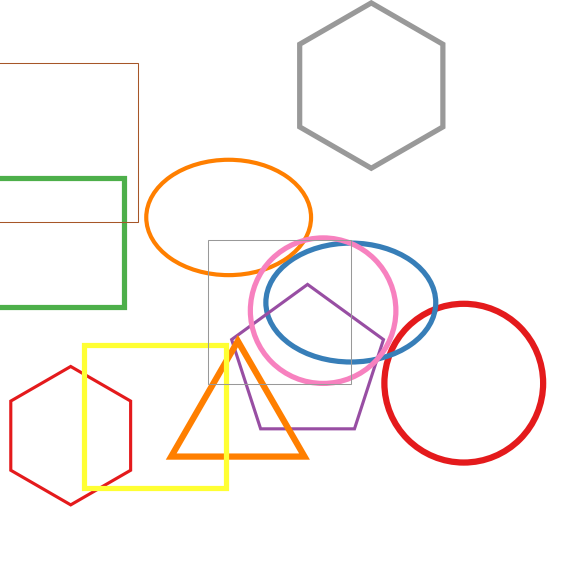[{"shape": "hexagon", "thickness": 1.5, "radius": 0.6, "center": [0.122, 0.245]}, {"shape": "circle", "thickness": 3, "radius": 0.69, "center": [0.803, 0.336]}, {"shape": "oval", "thickness": 2.5, "radius": 0.74, "center": [0.607, 0.475]}, {"shape": "square", "thickness": 2.5, "radius": 0.56, "center": [0.102, 0.579]}, {"shape": "pentagon", "thickness": 1.5, "radius": 0.69, "center": [0.533, 0.368]}, {"shape": "oval", "thickness": 2, "radius": 0.71, "center": [0.396, 0.623]}, {"shape": "triangle", "thickness": 3, "radius": 0.67, "center": [0.412, 0.275]}, {"shape": "square", "thickness": 2.5, "radius": 0.62, "center": [0.268, 0.278]}, {"shape": "square", "thickness": 0.5, "radius": 0.69, "center": [0.102, 0.752]}, {"shape": "circle", "thickness": 2.5, "radius": 0.63, "center": [0.56, 0.461]}, {"shape": "hexagon", "thickness": 2.5, "radius": 0.72, "center": [0.643, 0.851]}, {"shape": "square", "thickness": 0.5, "radius": 0.62, "center": [0.484, 0.459]}]